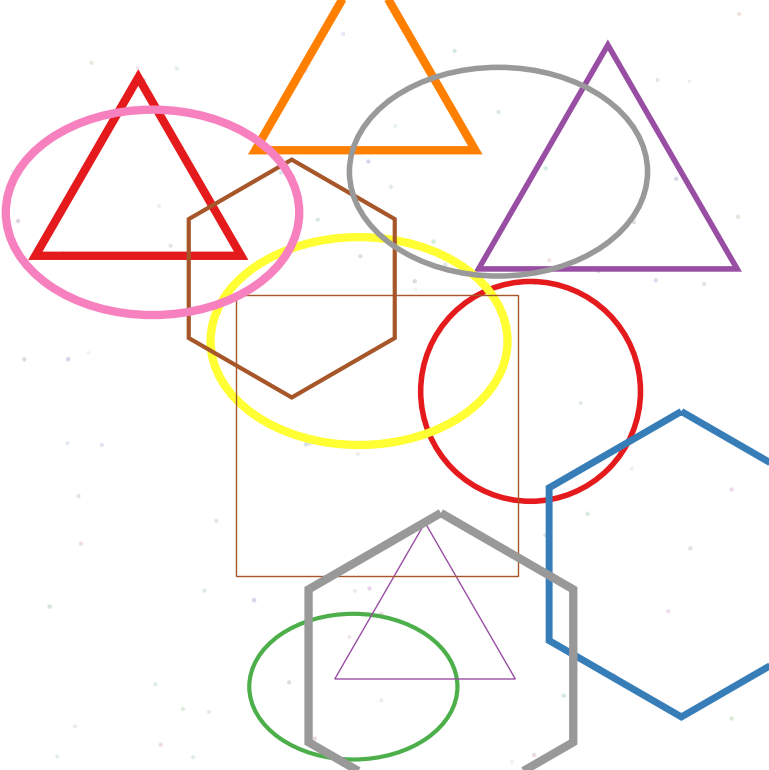[{"shape": "triangle", "thickness": 3, "radius": 0.77, "center": [0.18, 0.745]}, {"shape": "circle", "thickness": 2, "radius": 0.71, "center": [0.689, 0.492]}, {"shape": "hexagon", "thickness": 2.5, "radius": 0.99, "center": [0.885, 0.267]}, {"shape": "oval", "thickness": 1.5, "radius": 0.68, "center": [0.459, 0.108]}, {"shape": "triangle", "thickness": 0.5, "radius": 0.68, "center": [0.552, 0.186]}, {"shape": "triangle", "thickness": 2, "radius": 0.97, "center": [0.789, 0.748]}, {"shape": "triangle", "thickness": 3, "radius": 0.83, "center": [0.474, 0.887]}, {"shape": "oval", "thickness": 3, "radius": 0.96, "center": [0.466, 0.557]}, {"shape": "hexagon", "thickness": 1.5, "radius": 0.77, "center": [0.379, 0.638]}, {"shape": "square", "thickness": 0.5, "radius": 0.91, "center": [0.49, 0.434]}, {"shape": "oval", "thickness": 3, "radius": 0.95, "center": [0.198, 0.724]}, {"shape": "oval", "thickness": 2, "radius": 0.97, "center": [0.647, 0.777]}, {"shape": "hexagon", "thickness": 3, "radius": 0.99, "center": [0.573, 0.135]}]